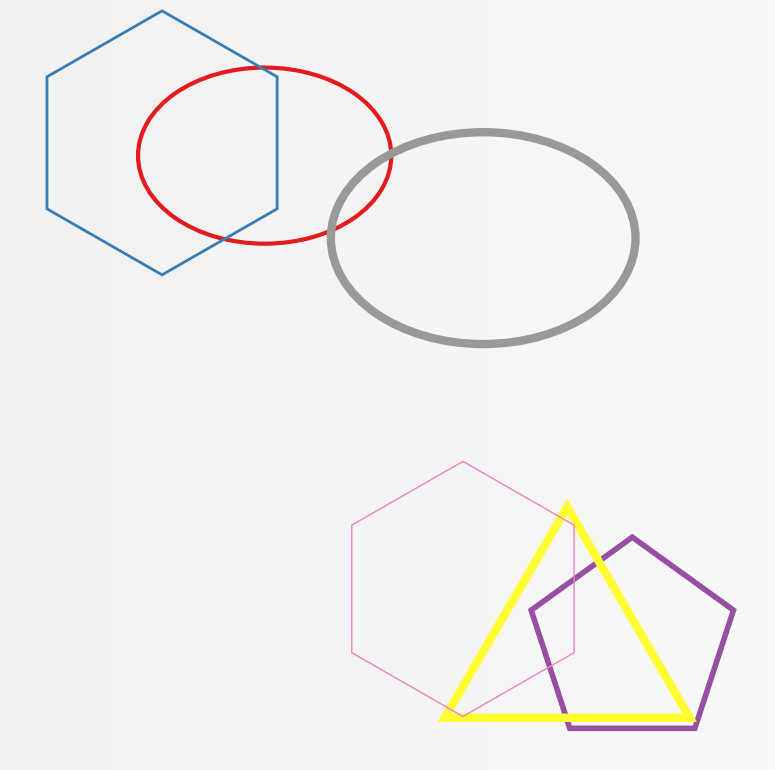[{"shape": "oval", "thickness": 1.5, "radius": 0.82, "center": [0.341, 0.798]}, {"shape": "hexagon", "thickness": 1, "radius": 0.86, "center": [0.209, 0.815]}, {"shape": "pentagon", "thickness": 2, "radius": 0.69, "center": [0.816, 0.165]}, {"shape": "triangle", "thickness": 3, "radius": 0.91, "center": [0.732, 0.159]}, {"shape": "hexagon", "thickness": 0.5, "radius": 0.83, "center": [0.597, 0.235]}, {"shape": "oval", "thickness": 3, "radius": 0.98, "center": [0.623, 0.691]}]